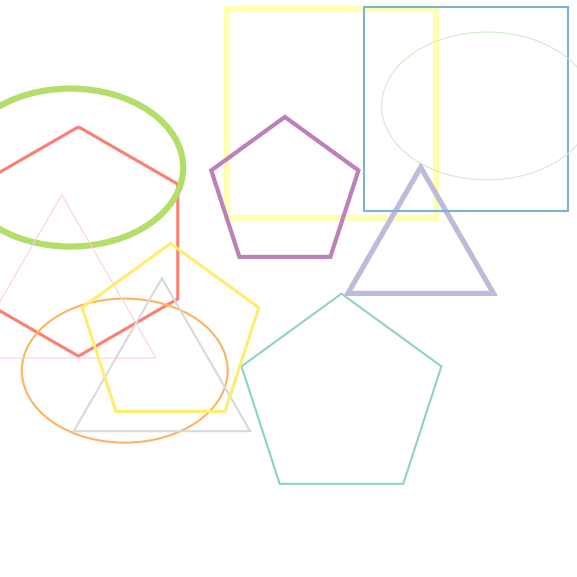[{"shape": "pentagon", "thickness": 1, "radius": 0.91, "center": [0.591, 0.309]}, {"shape": "square", "thickness": 3, "radius": 0.91, "center": [0.574, 0.802]}, {"shape": "triangle", "thickness": 2.5, "radius": 0.73, "center": [0.728, 0.564]}, {"shape": "hexagon", "thickness": 1.5, "radius": 0.99, "center": [0.136, 0.581]}, {"shape": "square", "thickness": 1, "radius": 0.88, "center": [0.808, 0.811]}, {"shape": "oval", "thickness": 1, "radius": 0.89, "center": [0.216, 0.357]}, {"shape": "oval", "thickness": 3, "radius": 0.98, "center": [0.122, 0.709]}, {"shape": "triangle", "thickness": 0.5, "radius": 0.94, "center": [0.107, 0.473]}, {"shape": "triangle", "thickness": 1, "radius": 0.88, "center": [0.28, 0.341]}, {"shape": "pentagon", "thickness": 2, "radius": 0.67, "center": [0.493, 0.663]}, {"shape": "oval", "thickness": 0.5, "radius": 0.91, "center": [0.844, 0.816]}, {"shape": "pentagon", "thickness": 1.5, "radius": 0.8, "center": [0.295, 0.417]}]